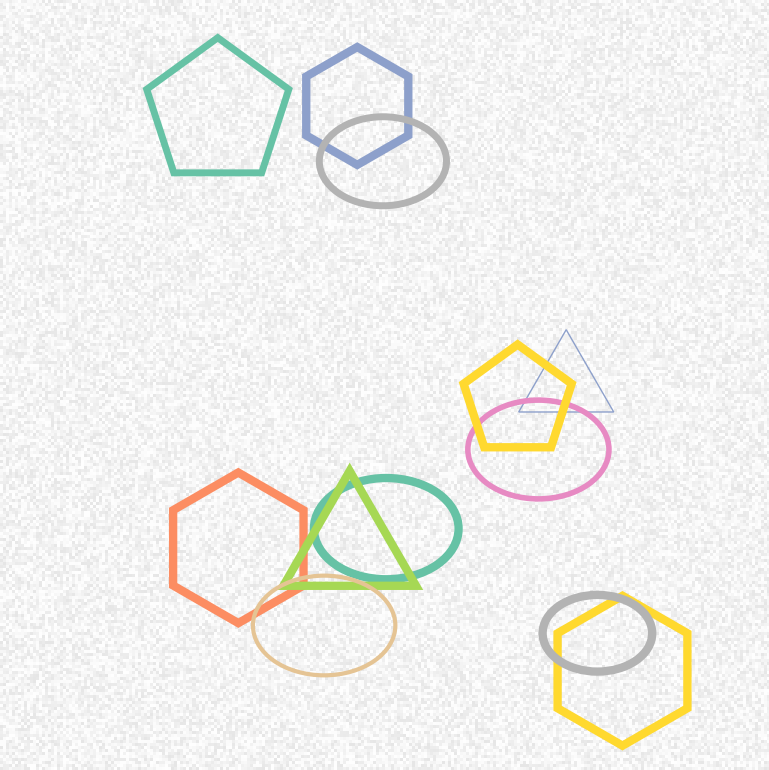[{"shape": "oval", "thickness": 3, "radius": 0.47, "center": [0.502, 0.313]}, {"shape": "pentagon", "thickness": 2.5, "radius": 0.48, "center": [0.283, 0.854]}, {"shape": "hexagon", "thickness": 3, "radius": 0.49, "center": [0.31, 0.289]}, {"shape": "triangle", "thickness": 0.5, "radius": 0.36, "center": [0.735, 0.501]}, {"shape": "hexagon", "thickness": 3, "radius": 0.38, "center": [0.464, 0.862]}, {"shape": "oval", "thickness": 2, "radius": 0.46, "center": [0.699, 0.416]}, {"shape": "triangle", "thickness": 3, "radius": 0.5, "center": [0.454, 0.289]}, {"shape": "pentagon", "thickness": 3, "radius": 0.37, "center": [0.672, 0.479]}, {"shape": "hexagon", "thickness": 3, "radius": 0.49, "center": [0.808, 0.129]}, {"shape": "oval", "thickness": 1.5, "radius": 0.46, "center": [0.421, 0.188]}, {"shape": "oval", "thickness": 3, "radius": 0.36, "center": [0.776, 0.178]}, {"shape": "oval", "thickness": 2.5, "radius": 0.41, "center": [0.497, 0.791]}]